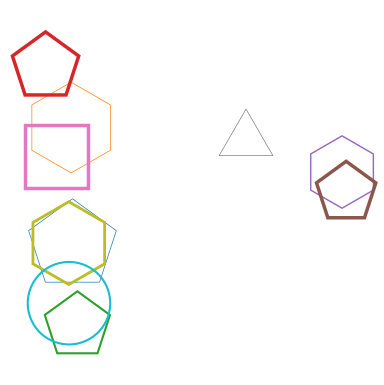[{"shape": "pentagon", "thickness": 0.5, "radius": 0.6, "center": [0.188, 0.364]}, {"shape": "hexagon", "thickness": 0.5, "radius": 0.59, "center": [0.185, 0.669]}, {"shape": "pentagon", "thickness": 1.5, "radius": 0.44, "center": [0.201, 0.154]}, {"shape": "pentagon", "thickness": 2.5, "radius": 0.45, "center": [0.118, 0.827]}, {"shape": "hexagon", "thickness": 1, "radius": 0.47, "center": [0.888, 0.553]}, {"shape": "pentagon", "thickness": 2.5, "radius": 0.41, "center": [0.899, 0.5]}, {"shape": "square", "thickness": 2.5, "radius": 0.41, "center": [0.147, 0.594]}, {"shape": "triangle", "thickness": 0.5, "radius": 0.4, "center": [0.639, 0.636]}, {"shape": "hexagon", "thickness": 2, "radius": 0.54, "center": [0.179, 0.368]}, {"shape": "circle", "thickness": 1.5, "radius": 0.54, "center": [0.179, 0.212]}]